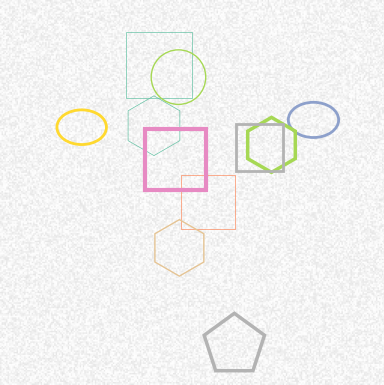[{"shape": "square", "thickness": 0.5, "radius": 0.43, "center": [0.414, 0.832]}, {"shape": "hexagon", "thickness": 0.5, "radius": 0.39, "center": [0.4, 0.673]}, {"shape": "square", "thickness": 0.5, "radius": 0.35, "center": [0.54, 0.475]}, {"shape": "oval", "thickness": 2, "radius": 0.33, "center": [0.814, 0.689]}, {"shape": "square", "thickness": 3, "radius": 0.4, "center": [0.455, 0.586]}, {"shape": "hexagon", "thickness": 2.5, "radius": 0.36, "center": [0.705, 0.624]}, {"shape": "circle", "thickness": 1, "radius": 0.35, "center": [0.464, 0.8]}, {"shape": "oval", "thickness": 2, "radius": 0.32, "center": [0.212, 0.67]}, {"shape": "hexagon", "thickness": 1, "radius": 0.37, "center": [0.466, 0.356]}, {"shape": "pentagon", "thickness": 2.5, "radius": 0.41, "center": [0.609, 0.104]}, {"shape": "square", "thickness": 2, "radius": 0.3, "center": [0.674, 0.617]}]